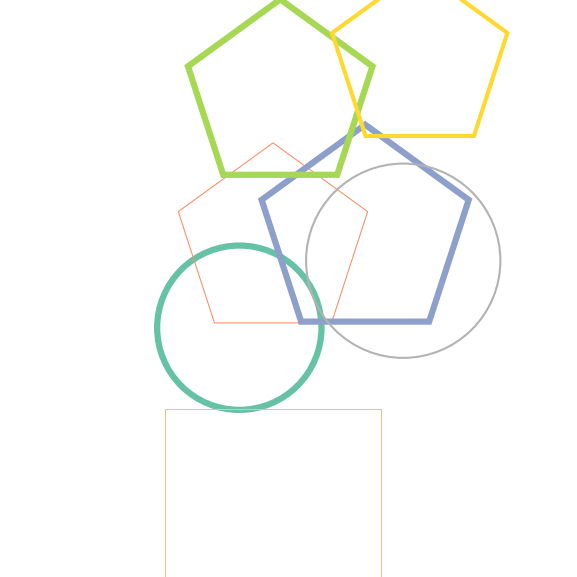[{"shape": "circle", "thickness": 3, "radius": 0.71, "center": [0.414, 0.432]}, {"shape": "pentagon", "thickness": 0.5, "radius": 0.86, "center": [0.473, 0.579]}, {"shape": "pentagon", "thickness": 3, "radius": 0.94, "center": [0.632, 0.595]}, {"shape": "pentagon", "thickness": 3, "radius": 0.84, "center": [0.485, 0.832]}, {"shape": "pentagon", "thickness": 2, "radius": 0.8, "center": [0.727, 0.893]}, {"shape": "square", "thickness": 0.5, "radius": 0.93, "center": [0.472, 0.104]}, {"shape": "circle", "thickness": 1, "radius": 0.84, "center": [0.698, 0.548]}]